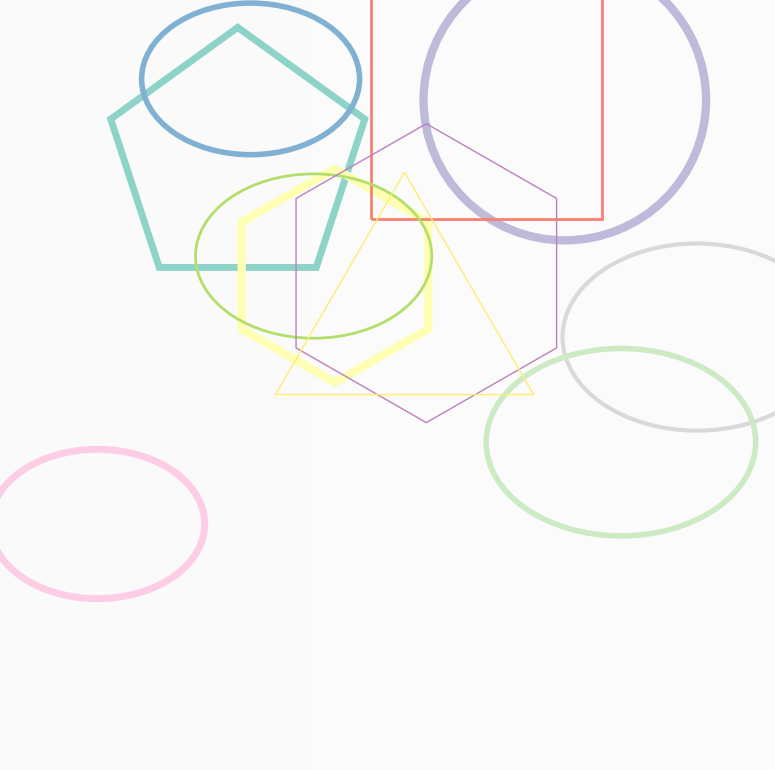[{"shape": "pentagon", "thickness": 2.5, "radius": 0.86, "center": [0.307, 0.792]}, {"shape": "hexagon", "thickness": 3, "radius": 0.69, "center": [0.432, 0.642]}, {"shape": "circle", "thickness": 3, "radius": 0.91, "center": [0.729, 0.87]}, {"shape": "square", "thickness": 1, "radius": 0.75, "center": [0.627, 0.865]}, {"shape": "oval", "thickness": 2, "radius": 0.7, "center": [0.323, 0.898]}, {"shape": "oval", "thickness": 1, "radius": 0.76, "center": [0.405, 0.667]}, {"shape": "oval", "thickness": 2.5, "radius": 0.69, "center": [0.126, 0.32]}, {"shape": "oval", "thickness": 1.5, "radius": 0.87, "center": [0.899, 0.562]}, {"shape": "hexagon", "thickness": 0.5, "radius": 0.97, "center": [0.55, 0.645]}, {"shape": "oval", "thickness": 2, "radius": 0.87, "center": [0.801, 0.426]}, {"shape": "triangle", "thickness": 0.5, "radius": 0.96, "center": [0.522, 0.584]}]